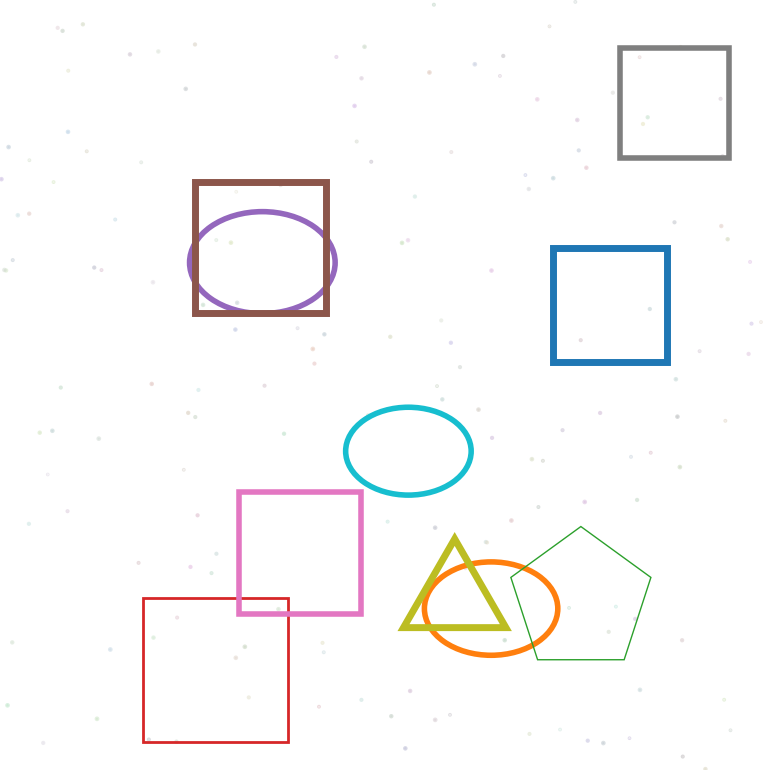[{"shape": "square", "thickness": 2.5, "radius": 0.37, "center": [0.792, 0.604]}, {"shape": "oval", "thickness": 2, "radius": 0.43, "center": [0.638, 0.21]}, {"shape": "pentagon", "thickness": 0.5, "radius": 0.48, "center": [0.754, 0.221]}, {"shape": "square", "thickness": 1, "radius": 0.47, "center": [0.28, 0.129]}, {"shape": "oval", "thickness": 2, "radius": 0.47, "center": [0.341, 0.659]}, {"shape": "square", "thickness": 2.5, "radius": 0.43, "center": [0.338, 0.678]}, {"shape": "square", "thickness": 2, "radius": 0.4, "center": [0.389, 0.281]}, {"shape": "square", "thickness": 2, "radius": 0.36, "center": [0.876, 0.866]}, {"shape": "triangle", "thickness": 2.5, "radius": 0.38, "center": [0.59, 0.223]}, {"shape": "oval", "thickness": 2, "radius": 0.41, "center": [0.53, 0.414]}]